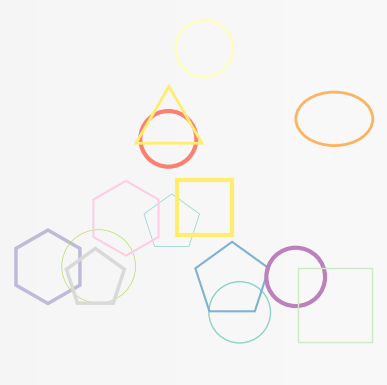[{"shape": "circle", "thickness": 1, "radius": 0.4, "center": [0.618, 0.189]}, {"shape": "pentagon", "thickness": 0.5, "radius": 0.38, "center": [0.443, 0.421]}, {"shape": "circle", "thickness": 1.5, "radius": 0.37, "center": [0.527, 0.874]}, {"shape": "hexagon", "thickness": 2.5, "radius": 0.48, "center": [0.124, 0.307]}, {"shape": "circle", "thickness": 3, "radius": 0.36, "center": [0.434, 0.639]}, {"shape": "pentagon", "thickness": 1.5, "radius": 0.5, "center": [0.599, 0.272]}, {"shape": "oval", "thickness": 2, "radius": 0.5, "center": [0.863, 0.691]}, {"shape": "circle", "thickness": 0.5, "radius": 0.48, "center": [0.255, 0.308]}, {"shape": "hexagon", "thickness": 1.5, "radius": 0.49, "center": [0.325, 0.433]}, {"shape": "pentagon", "thickness": 2.5, "radius": 0.39, "center": [0.246, 0.276]}, {"shape": "circle", "thickness": 3, "radius": 0.38, "center": [0.763, 0.281]}, {"shape": "square", "thickness": 1, "radius": 0.48, "center": [0.864, 0.208]}, {"shape": "triangle", "thickness": 2, "radius": 0.49, "center": [0.436, 0.677]}, {"shape": "square", "thickness": 3, "radius": 0.36, "center": [0.528, 0.461]}]